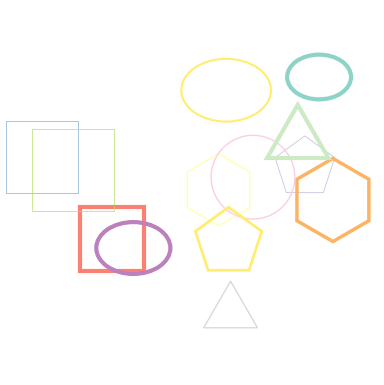[{"shape": "oval", "thickness": 3, "radius": 0.41, "center": [0.829, 0.8]}, {"shape": "hexagon", "thickness": 1, "radius": 0.47, "center": [0.568, 0.507]}, {"shape": "pentagon", "thickness": 0.5, "radius": 0.41, "center": [0.792, 0.565]}, {"shape": "square", "thickness": 3, "radius": 0.42, "center": [0.291, 0.379]}, {"shape": "square", "thickness": 0.5, "radius": 0.47, "center": [0.109, 0.593]}, {"shape": "hexagon", "thickness": 2.5, "radius": 0.54, "center": [0.865, 0.481]}, {"shape": "square", "thickness": 0.5, "radius": 0.53, "center": [0.189, 0.558]}, {"shape": "circle", "thickness": 1, "radius": 0.54, "center": [0.657, 0.54]}, {"shape": "triangle", "thickness": 1, "radius": 0.4, "center": [0.599, 0.189]}, {"shape": "oval", "thickness": 3, "radius": 0.48, "center": [0.346, 0.356]}, {"shape": "triangle", "thickness": 3, "radius": 0.46, "center": [0.773, 0.636]}, {"shape": "oval", "thickness": 1.5, "radius": 0.58, "center": [0.587, 0.766]}, {"shape": "pentagon", "thickness": 2, "radius": 0.45, "center": [0.594, 0.371]}]